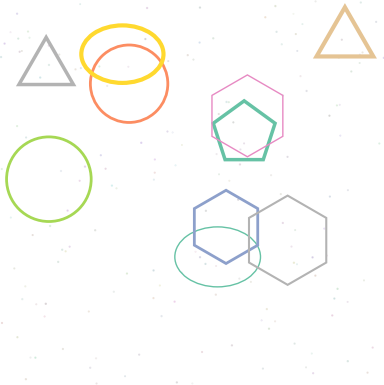[{"shape": "pentagon", "thickness": 2.5, "radius": 0.42, "center": [0.634, 0.654]}, {"shape": "oval", "thickness": 1, "radius": 0.56, "center": [0.565, 0.333]}, {"shape": "circle", "thickness": 2, "radius": 0.5, "center": [0.335, 0.783]}, {"shape": "hexagon", "thickness": 2, "radius": 0.48, "center": [0.587, 0.411]}, {"shape": "hexagon", "thickness": 1, "radius": 0.53, "center": [0.643, 0.699]}, {"shape": "circle", "thickness": 2, "radius": 0.55, "center": [0.127, 0.535]}, {"shape": "oval", "thickness": 3, "radius": 0.53, "center": [0.318, 0.859]}, {"shape": "triangle", "thickness": 3, "radius": 0.43, "center": [0.896, 0.896]}, {"shape": "triangle", "thickness": 2.5, "radius": 0.41, "center": [0.12, 0.821]}, {"shape": "hexagon", "thickness": 1.5, "radius": 0.58, "center": [0.747, 0.376]}]